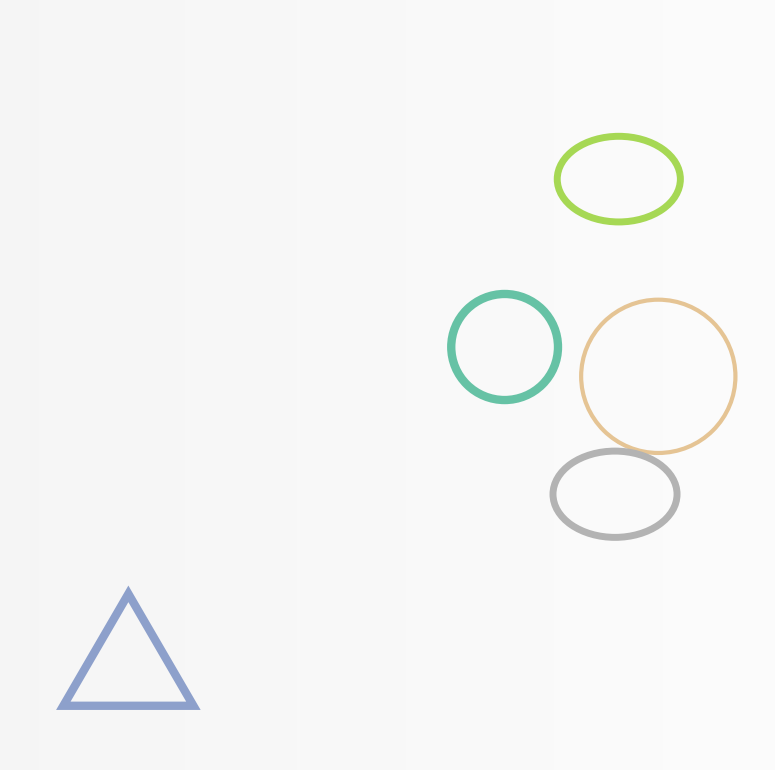[{"shape": "circle", "thickness": 3, "radius": 0.34, "center": [0.651, 0.549]}, {"shape": "triangle", "thickness": 3, "radius": 0.48, "center": [0.166, 0.132]}, {"shape": "oval", "thickness": 2.5, "radius": 0.4, "center": [0.798, 0.767]}, {"shape": "circle", "thickness": 1.5, "radius": 0.5, "center": [0.849, 0.511]}, {"shape": "oval", "thickness": 2.5, "radius": 0.4, "center": [0.794, 0.358]}]